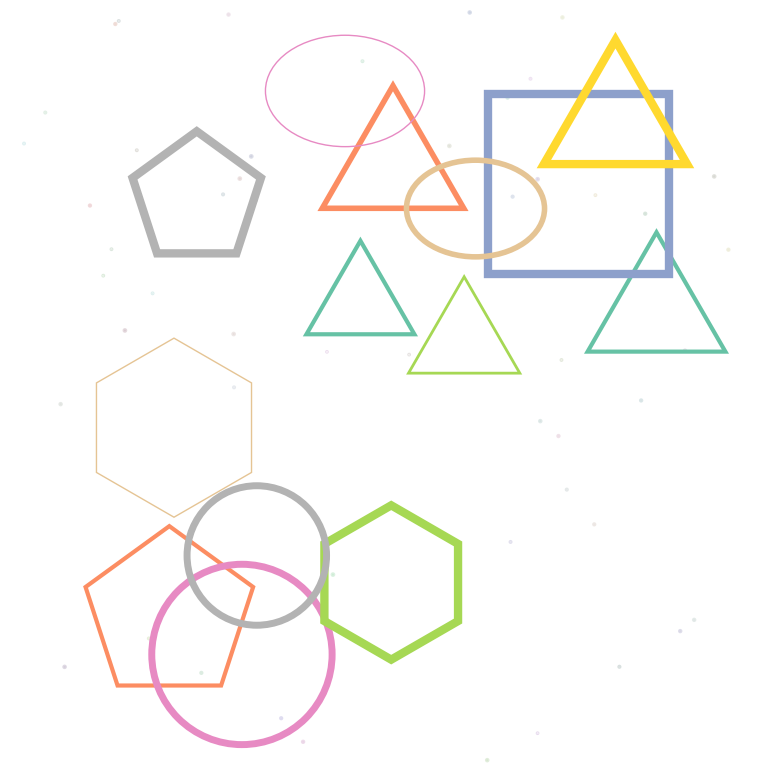[{"shape": "triangle", "thickness": 1.5, "radius": 0.52, "center": [0.853, 0.595]}, {"shape": "triangle", "thickness": 1.5, "radius": 0.4, "center": [0.468, 0.606]}, {"shape": "pentagon", "thickness": 1.5, "radius": 0.57, "center": [0.22, 0.202]}, {"shape": "triangle", "thickness": 2, "radius": 0.53, "center": [0.51, 0.783]}, {"shape": "square", "thickness": 3, "radius": 0.59, "center": [0.751, 0.761]}, {"shape": "oval", "thickness": 0.5, "radius": 0.52, "center": [0.448, 0.882]}, {"shape": "circle", "thickness": 2.5, "radius": 0.59, "center": [0.314, 0.15]}, {"shape": "triangle", "thickness": 1, "radius": 0.42, "center": [0.603, 0.557]}, {"shape": "hexagon", "thickness": 3, "radius": 0.5, "center": [0.508, 0.244]}, {"shape": "triangle", "thickness": 3, "radius": 0.54, "center": [0.799, 0.841]}, {"shape": "hexagon", "thickness": 0.5, "radius": 0.58, "center": [0.226, 0.445]}, {"shape": "oval", "thickness": 2, "radius": 0.45, "center": [0.618, 0.729]}, {"shape": "pentagon", "thickness": 3, "radius": 0.44, "center": [0.256, 0.742]}, {"shape": "circle", "thickness": 2.5, "radius": 0.45, "center": [0.334, 0.279]}]